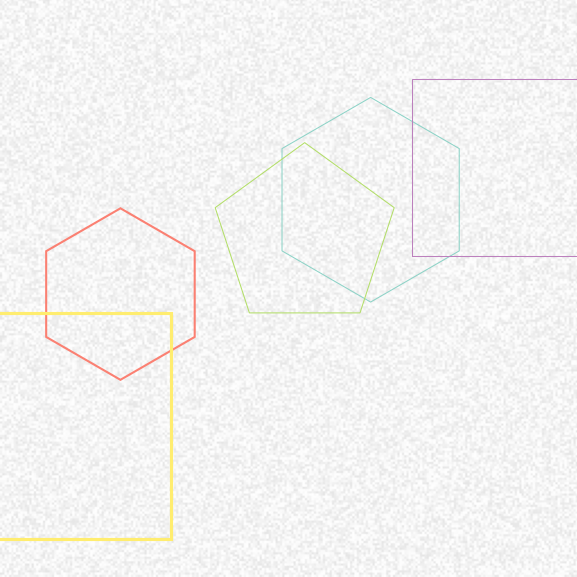[{"shape": "hexagon", "thickness": 0.5, "radius": 0.89, "center": [0.642, 0.653]}, {"shape": "hexagon", "thickness": 1, "radius": 0.74, "center": [0.209, 0.49]}, {"shape": "pentagon", "thickness": 0.5, "radius": 0.81, "center": [0.528, 0.589]}, {"shape": "square", "thickness": 0.5, "radius": 0.77, "center": [0.867, 0.709]}, {"shape": "square", "thickness": 1.5, "radius": 0.98, "center": [0.1, 0.261]}]